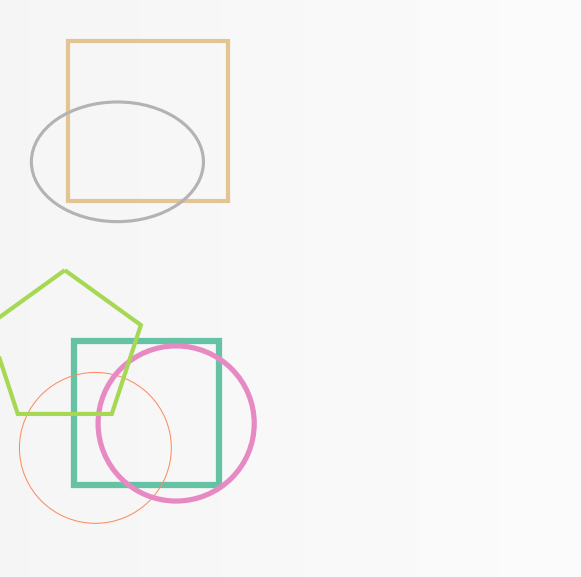[{"shape": "square", "thickness": 3, "radius": 0.62, "center": [0.252, 0.285]}, {"shape": "circle", "thickness": 0.5, "radius": 0.65, "center": [0.164, 0.224]}, {"shape": "circle", "thickness": 2.5, "radius": 0.67, "center": [0.303, 0.266]}, {"shape": "pentagon", "thickness": 2, "radius": 0.69, "center": [0.111, 0.394]}, {"shape": "square", "thickness": 2, "radius": 0.69, "center": [0.255, 0.789]}, {"shape": "oval", "thickness": 1.5, "radius": 0.74, "center": [0.202, 0.719]}]